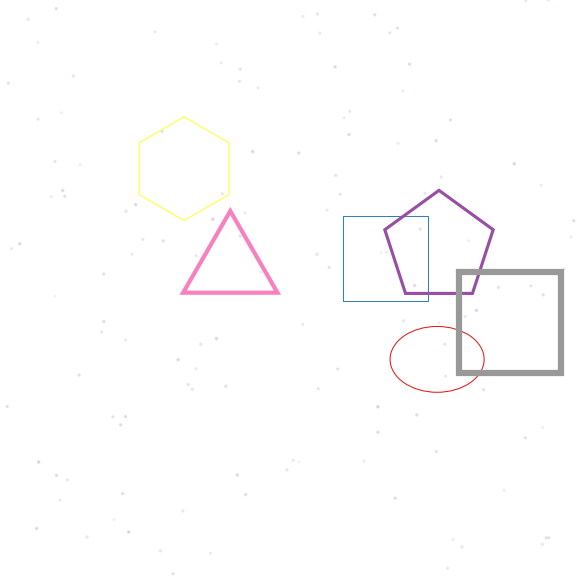[{"shape": "oval", "thickness": 0.5, "radius": 0.41, "center": [0.757, 0.377]}, {"shape": "square", "thickness": 0.5, "radius": 0.37, "center": [0.668, 0.551]}, {"shape": "pentagon", "thickness": 1.5, "radius": 0.49, "center": [0.76, 0.571]}, {"shape": "hexagon", "thickness": 0.5, "radius": 0.45, "center": [0.319, 0.707]}, {"shape": "triangle", "thickness": 2, "radius": 0.47, "center": [0.399, 0.539]}, {"shape": "square", "thickness": 3, "radius": 0.44, "center": [0.883, 0.441]}]